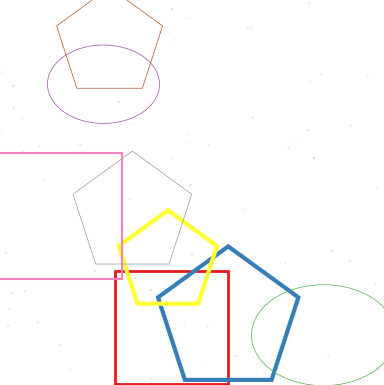[{"shape": "square", "thickness": 2, "radius": 0.73, "center": [0.445, 0.15]}, {"shape": "pentagon", "thickness": 3, "radius": 0.96, "center": [0.593, 0.168]}, {"shape": "oval", "thickness": 0.5, "radius": 0.94, "center": [0.84, 0.129]}, {"shape": "oval", "thickness": 0.5, "radius": 0.73, "center": [0.269, 0.781]}, {"shape": "pentagon", "thickness": 3, "radius": 0.67, "center": [0.436, 0.32]}, {"shape": "pentagon", "thickness": 0.5, "radius": 0.72, "center": [0.285, 0.888]}, {"shape": "square", "thickness": 1.5, "radius": 0.82, "center": [0.153, 0.439]}, {"shape": "pentagon", "thickness": 0.5, "radius": 0.81, "center": [0.344, 0.445]}]